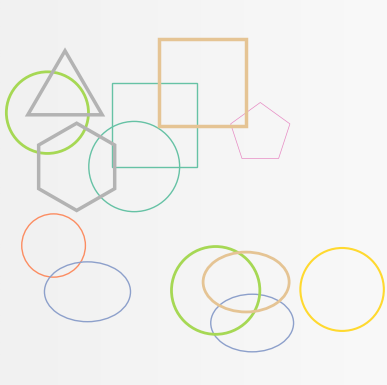[{"shape": "square", "thickness": 1, "radius": 0.55, "center": [0.399, 0.675]}, {"shape": "circle", "thickness": 1, "radius": 0.59, "center": [0.346, 0.567]}, {"shape": "circle", "thickness": 1, "radius": 0.41, "center": [0.138, 0.362]}, {"shape": "oval", "thickness": 1, "radius": 0.53, "center": [0.651, 0.161]}, {"shape": "oval", "thickness": 1, "radius": 0.56, "center": [0.226, 0.242]}, {"shape": "pentagon", "thickness": 0.5, "radius": 0.4, "center": [0.672, 0.653]}, {"shape": "circle", "thickness": 2, "radius": 0.57, "center": [0.557, 0.246]}, {"shape": "circle", "thickness": 2, "radius": 0.53, "center": [0.122, 0.707]}, {"shape": "circle", "thickness": 1.5, "radius": 0.54, "center": [0.883, 0.248]}, {"shape": "oval", "thickness": 2, "radius": 0.56, "center": [0.635, 0.267]}, {"shape": "square", "thickness": 2.5, "radius": 0.56, "center": [0.523, 0.786]}, {"shape": "triangle", "thickness": 2.5, "radius": 0.55, "center": [0.168, 0.757]}, {"shape": "hexagon", "thickness": 2.5, "radius": 0.57, "center": [0.198, 0.567]}]